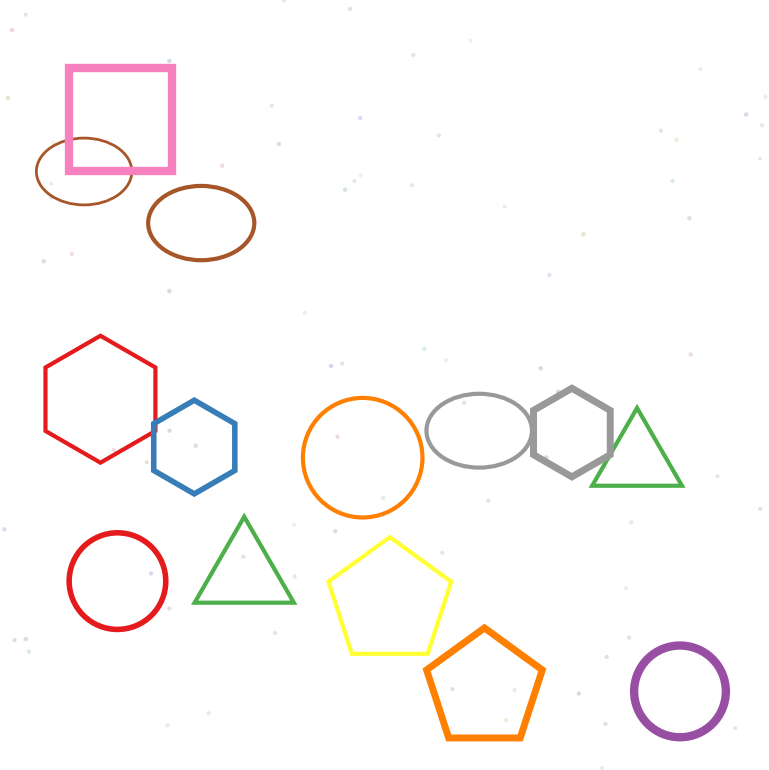[{"shape": "hexagon", "thickness": 1.5, "radius": 0.41, "center": [0.13, 0.482]}, {"shape": "circle", "thickness": 2, "radius": 0.31, "center": [0.153, 0.245]}, {"shape": "hexagon", "thickness": 2, "radius": 0.3, "center": [0.252, 0.419]}, {"shape": "triangle", "thickness": 1.5, "radius": 0.34, "center": [0.827, 0.403]}, {"shape": "triangle", "thickness": 1.5, "radius": 0.37, "center": [0.317, 0.254]}, {"shape": "circle", "thickness": 3, "radius": 0.3, "center": [0.883, 0.102]}, {"shape": "pentagon", "thickness": 2.5, "radius": 0.39, "center": [0.629, 0.106]}, {"shape": "circle", "thickness": 1.5, "radius": 0.39, "center": [0.471, 0.406]}, {"shape": "pentagon", "thickness": 1.5, "radius": 0.42, "center": [0.506, 0.219]}, {"shape": "oval", "thickness": 1, "radius": 0.31, "center": [0.109, 0.777]}, {"shape": "oval", "thickness": 1.5, "radius": 0.34, "center": [0.261, 0.71]}, {"shape": "square", "thickness": 3, "radius": 0.34, "center": [0.156, 0.845]}, {"shape": "hexagon", "thickness": 2.5, "radius": 0.29, "center": [0.743, 0.438]}, {"shape": "oval", "thickness": 1.5, "radius": 0.34, "center": [0.622, 0.441]}]